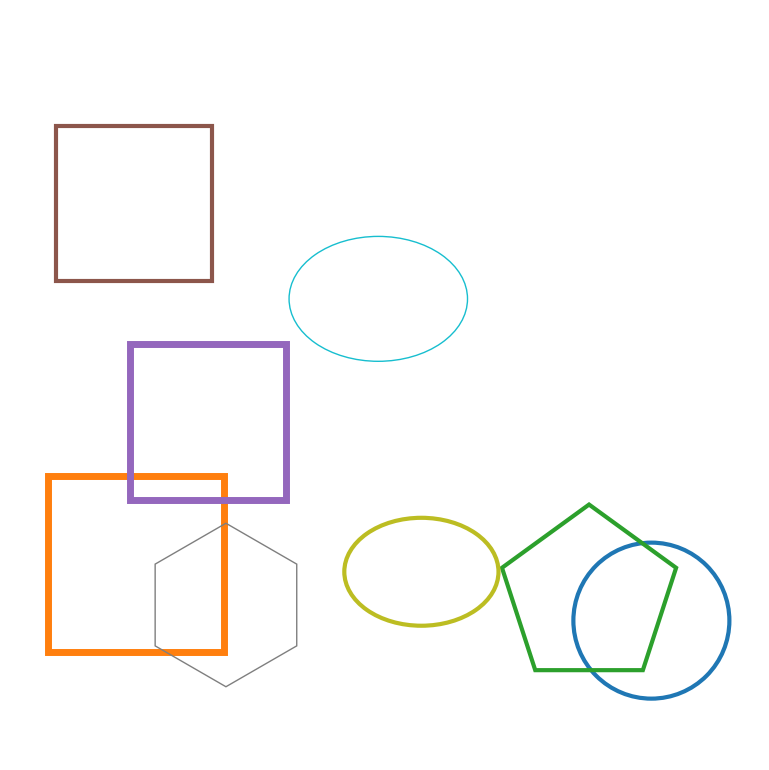[{"shape": "circle", "thickness": 1.5, "radius": 0.51, "center": [0.846, 0.194]}, {"shape": "square", "thickness": 2.5, "radius": 0.57, "center": [0.177, 0.268]}, {"shape": "pentagon", "thickness": 1.5, "radius": 0.59, "center": [0.765, 0.226]}, {"shape": "square", "thickness": 2.5, "radius": 0.51, "center": [0.27, 0.451]}, {"shape": "square", "thickness": 1.5, "radius": 0.51, "center": [0.174, 0.736]}, {"shape": "hexagon", "thickness": 0.5, "radius": 0.53, "center": [0.293, 0.214]}, {"shape": "oval", "thickness": 1.5, "radius": 0.5, "center": [0.547, 0.257]}, {"shape": "oval", "thickness": 0.5, "radius": 0.58, "center": [0.491, 0.612]}]